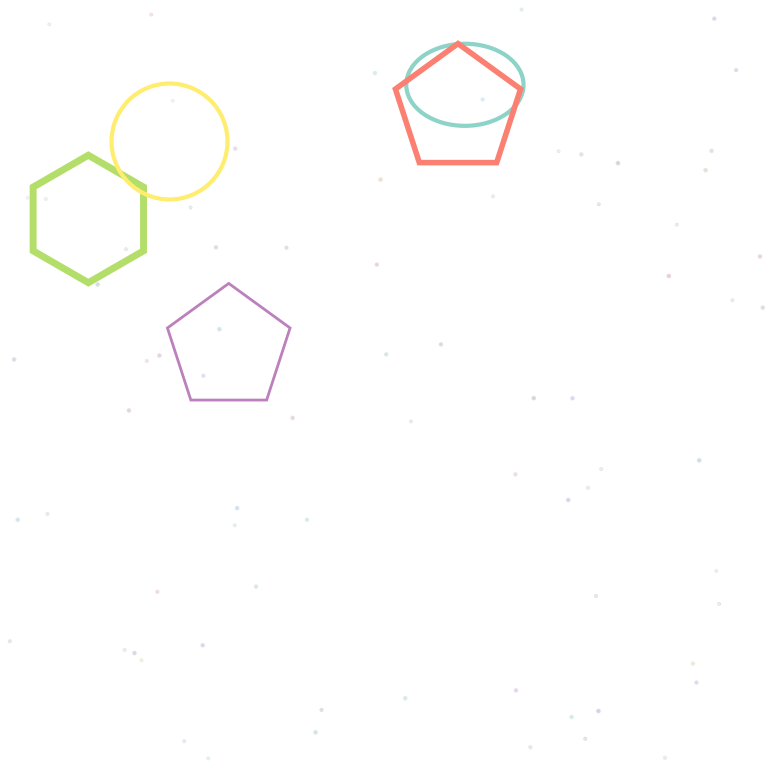[{"shape": "oval", "thickness": 1.5, "radius": 0.38, "center": [0.604, 0.89]}, {"shape": "pentagon", "thickness": 2, "radius": 0.43, "center": [0.595, 0.858]}, {"shape": "hexagon", "thickness": 2.5, "radius": 0.41, "center": [0.115, 0.716]}, {"shape": "pentagon", "thickness": 1, "radius": 0.42, "center": [0.297, 0.548]}, {"shape": "circle", "thickness": 1.5, "radius": 0.38, "center": [0.22, 0.816]}]